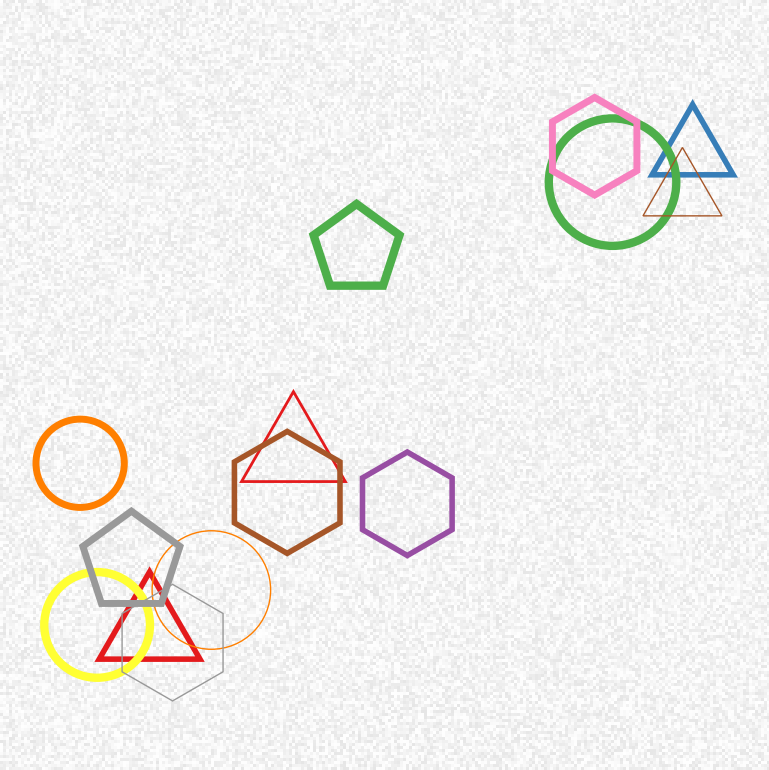[{"shape": "triangle", "thickness": 2, "radius": 0.38, "center": [0.194, 0.182]}, {"shape": "triangle", "thickness": 1, "radius": 0.39, "center": [0.381, 0.414]}, {"shape": "triangle", "thickness": 2, "radius": 0.3, "center": [0.9, 0.803]}, {"shape": "circle", "thickness": 3, "radius": 0.41, "center": [0.796, 0.763]}, {"shape": "pentagon", "thickness": 3, "radius": 0.29, "center": [0.463, 0.676]}, {"shape": "hexagon", "thickness": 2, "radius": 0.34, "center": [0.529, 0.346]}, {"shape": "circle", "thickness": 2.5, "radius": 0.29, "center": [0.104, 0.398]}, {"shape": "circle", "thickness": 0.5, "radius": 0.38, "center": [0.275, 0.234]}, {"shape": "circle", "thickness": 3, "radius": 0.34, "center": [0.126, 0.188]}, {"shape": "hexagon", "thickness": 2, "radius": 0.4, "center": [0.373, 0.361]}, {"shape": "triangle", "thickness": 0.5, "radius": 0.3, "center": [0.886, 0.749]}, {"shape": "hexagon", "thickness": 2.5, "radius": 0.32, "center": [0.772, 0.81]}, {"shape": "pentagon", "thickness": 2.5, "radius": 0.33, "center": [0.171, 0.27]}, {"shape": "hexagon", "thickness": 0.5, "radius": 0.38, "center": [0.224, 0.165]}]